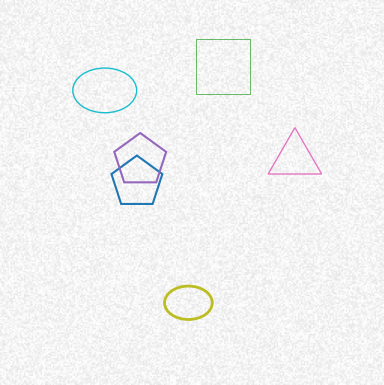[{"shape": "pentagon", "thickness": 1.5, "radius": 0.35, "center": [0.356, 0.526]}, {"shape": "square", "thickness": 0.5, "radius": 0.35, "center": [0.579, 0.827]}, {"shape": "pentagon", "thickness": 1.5, "radius": 0.35, "center": [0.364, 0.584]}, {"shape": "triangle", "thickness": 1, "radius": 0.4, "center": [0.766, 0.588]}, {"shape": "oval", "thickness": 2, "radius": 0.31, "center": [0.489, 0.214]}, {"shape": "oval", "thickness": 1, "radius": 0.41, "center": [0.272, 0.765]}]